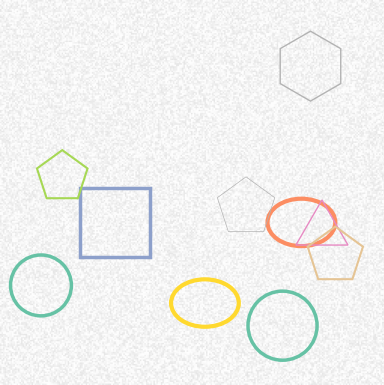[{"shape": "circle", "thickness": 2.5, "radius": 0.4, "center": [0.106, 0.259]}, {"shape": "circle", "thickness": 2.5, "radius": 0.45, "center": [0.734, 0.154]}, {"shape": "oval", "thickness": 3, "radius": 0.44, "center": [0.783, 0.422]}, {"shape": "square", "thickness": 2.5, "radius": 0.45, "center": [0.299, 0.422]}, {"shape": "triangle", "thickness": 1, "radius": 0.39, "center": [0.836, 0.403]}, {"shape": "pentagon", "thickness": 1.5, "radius": 0.35, "center": [0.162, 0.541]}, {"shape": "oval", "thickness": 3, "radius": 0.44, "center": [0.532, 0.213]}, {"shape": "pentagon", "thickness": 1.5, "radius": 0.38, "center": [0.871, 0.336]}, {"shape": "hexagon", "thickness": 1, "radius": 0.45, "center": [0.806, 0.828]}, {"shape": "pentagon", "thickness": 0.5, "radius": 0.39, "center": [0.639, 0.462]}]